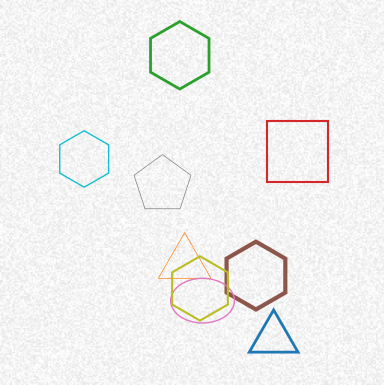[{"shape": "triangle", "thickness": 2, "radius": 0.37, "center": [0.711, 0.122]}, {"shape": "triangle", "thickness": 0.5, "radius": 0.4, "center": [0.48, 0.317]}, {"shape": "hexagon", "thickness": 2, "radius": 0.44, "center": [0.467, 0.856]}, {"shape": "square", "thickness": 1.5, "radius": 0.4, "center": [0.772, 0.606]}, {"shape": "hexagon", "thickness": 3, "radius": 0.44, "center": [0.665, 0.284]}, {"shape": "oval", "thickness": 1, "radius": 0.41, "center": [0.526, 0.219]}, {"shape": "pentagon", "thickness": 0.5, "radius": 0.39, "center": [0.422, 0.521]}, {"shape": "hexagon", "thickness": 1.5, "radius": 0.42, "center": [0.519, 0.251]}, {"shape": "hexagon", "thickness": 1, "radius": 0.37, "center": [0.219, 0.587]}]